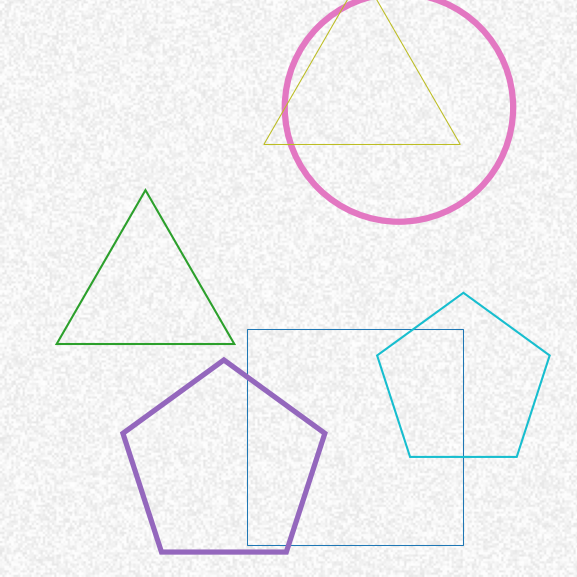[{"shape": "square", "thickness": 0.5, "radius": 0.93, "center": [0.615, 0.242]}, {"shape": "triangle", "thickness": 1, "radius": 0.89, "center": [0.252, 0.492]}, {"shape": "pentagon", "thickness": 2.5, "radius": 0.92, "center": [0.388, 0.192]}, {"shape": "circle", "thickness": 3, "radius": 0.99, "center": [0.691, 0.813]}, {"shape": "triangle", "thickness": 0.5, "radius": 0.98, "center": [0.627, 0.847]}, {"shape": "pentagon", "thickness": 1, "radius": 0.79, "center": [0.802, 0.335]}]